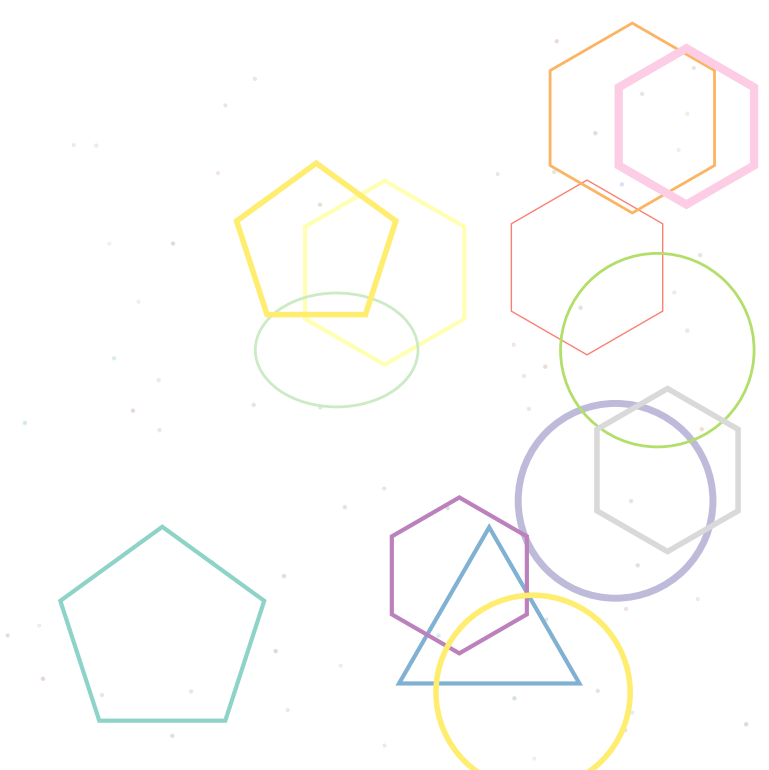[{"shape": "pentagon", "thickness": 1.5, "radius": 0.7, "center": [0.211, 0.177]}, {"shape": "hexagon", "thickness": 1.5, "radius": 0.6, "center": [0.5, 0.646]}, {"shape": "circle", "thickness": 2.5, "radius": 0.63, "center": [0.799, 0.35]}, {"shape": "hexagon", "thickness": 0.5, "radius": 0.57, "center": [0.762, 0.653]}, {"shape": "triangle", "thickness": 1.5, "radius": 0.68, "center": [0.635, 0.18]}, {"shape": "hexagon", "thickness": 1, "radius": 0.62, "center": [0.821, 0.847]}, {"shape": "circle", "thickness": 1, "radius": 0.63, "center": [0.854, 0.545]}, {"shape": "hexagon", "thickness": 3, "radius": 0.51, "center": [0.891, 0.836]}, {"shape": "hexagon", "thickness": 2, "radius": 0.53, "center": [0.867, 0.39]}, {"shape": "hexagon", "thickness": 1.5, "radius": 0.51, "center": [0.597, 0.253]}, {"shape": "oval", "thickness": 1, "radius": 0.53, "center": [0.437, 0.546]}, {"shape": "circle", "thickness": 2, "radius": 0.63, "center": [0.692, 0.101]}, {"shape": "pentagon", "thickness": 2, "radius": 0.54, "center": [0.411, 0.679]}]